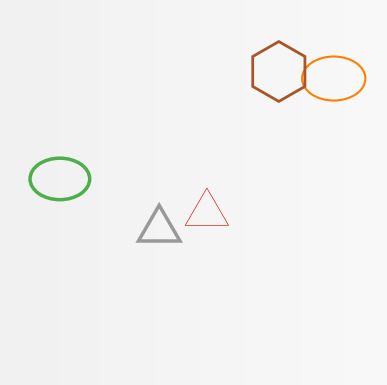[{"shape": "triangle", "thickness": 0.5, "radius": 0.32, "center": [0.534, 0.447]}, {"shape": "oval", "thickness": 2.5, "radius": 0.38, "center": [0.154, 0.535]}, {"shape": "oval", "thickness": 1.5, "radius": 0.41, "center": [0.861, 0.796]}, {"shape": "hexagon", "thickness": 2, "radius": 0.39, "center": [0.72, 0.814]}, {"shape": "triangle", "thickness": 2.5, "radius": 0.31, "center": [0.411, 0.405]}]